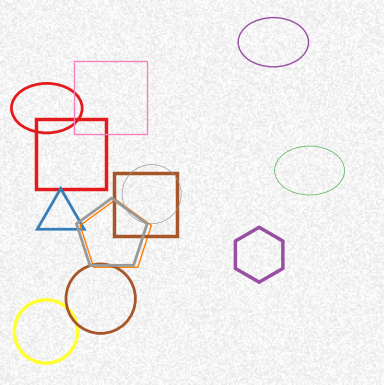[{"shape": "square", "thickness": 2.5, "radius": 0.45, "center": [0.184, 0.6]}, {"shape": "oval", "thickness": 2, "radius": 0.46, "center": [0.122, 0.719]}, {"shape": "triangle", "thickness": 2, "radius": 0.35, "center": [0.158, 0.44]}, {"shape": "oval", "thickness": 0.5, "radius": 0.45, "center": [0.804, 0.557]}, {"shape": "oval", "thickness": 1, "radius": 0.46, "center": [0.71, 0.89]}, {"shape": "hexagon", "thickness": 2.5, "radius": 0.36, "center": [0.673, 0.338]}, {"shape": "pentagon", "thickness": 1, "radius": 0.49, "center": [0.301, 0.384]}, {"shape": "circle", "thickness": 2.5, "radius": 0.41, "center": [0.119, 0.139]}, {"shape": "square", "thickness": 2.5, "radius": 0.41, "center": [0.377, 0.469]}, {"shape": "circle", "thickness": 2, "radius": 0.45, "center": [0.262, 0.224]}, {"shape": "square", "thickness": 1, "radius": 0.48, "center": [0.287, 0.747]}, {"shape": "pentagon", "thickness": 2, "radius": 0.48, "center": [0.29, 0.389]}, {"shape": "circle", "thickness": 0.5, "radius": 0.38, "center": [0.394, 0.496]}]